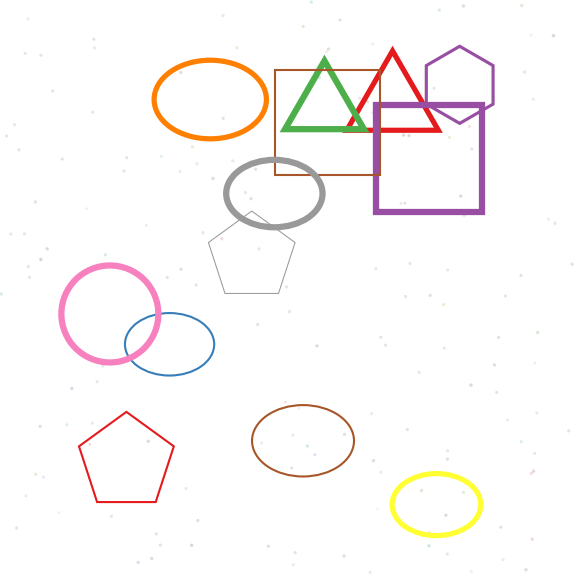[{"shape": "triangle", "thickness": 2.5, "radius": 0.46, "center": [0.68, 0.819]}, {"shape": "pentagon", "thickness": 1, "radius": 0.43, "center": [0.219, 0.2]}, {"shape": "oval", "thickness": 1, "radius": 0.39, "center": [0.294, 0.403]}, {"shape": "triangle", "thickness": 3, "radius": 0.39, "center": [0.562, 0.815]}, {"shape": "square", "thickness": 3, "radius": 0.46, "center": [0.743, 0.725]}, {"shape": "hexagon", "thickness": 1.5, "radius": 0.33, "center": [0.796, 0.852]}, {"shape": "oval", "thickness": 2.5, "radius": 0.49, "center": [0.364, 0.827]}, {"shape": "oval", "thickness": 2.5, "radius": 0.38, "center": [0.756, 0.125]}, {"shape": "oval", "thickness": 1, "radius": 0.44, "center": [0.525, 0.236]}, {"shape": "square", "thickness": 1, "radius": 0.45, "center": [0.568, 0.786]}, {"shape": "circle", "thickness": 3, "radius": 0.42, "center": [0.19, 0.455]}, {"shape": "oval", "thickness": 3, "radius": 0.42, "center": [0.475, 0.664]}, {"shape": "pentagon", "thickness": 0.5, "radius": 0.39, "center": [0.436, 0.555]}]